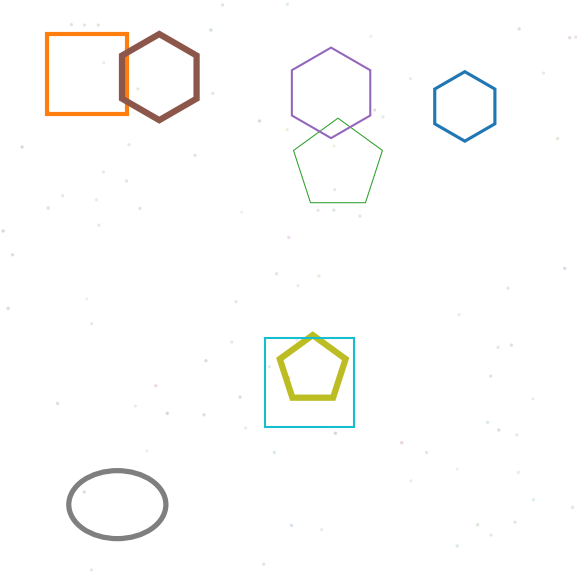[{"shape": "hexagon", "thickness": 1.5, "radius": 0.3, "center": [0.805, 0.815]}, {"shape": "square", "thickness": 2, "radius": 0.35, "center": [0.151, 0.871]}, {"shape": "pentagon", "thickness": 0.5, "radius": 0.4, "center": [0.585, 0.714]}, {"shape": "hexagon", "thickness": 1, "radius": 0.39, "center": [0.573, 0.838]}, {"shape": "hexagon", "thickness": 3, "radius": 0.37, "center": [0.276, 0.866]}, {"shape": "oval", "thickness": 2.5, "radius": 0.42, "center": [0.203, 0.125]}, {"shape": "pentagon", "thickness": 3, "radius": 0.3, "center": [0.542, 0.359]}, {"shape": "square", "thickness": 1, "radius": 0.39, "center": [0.536, 0.336]}]